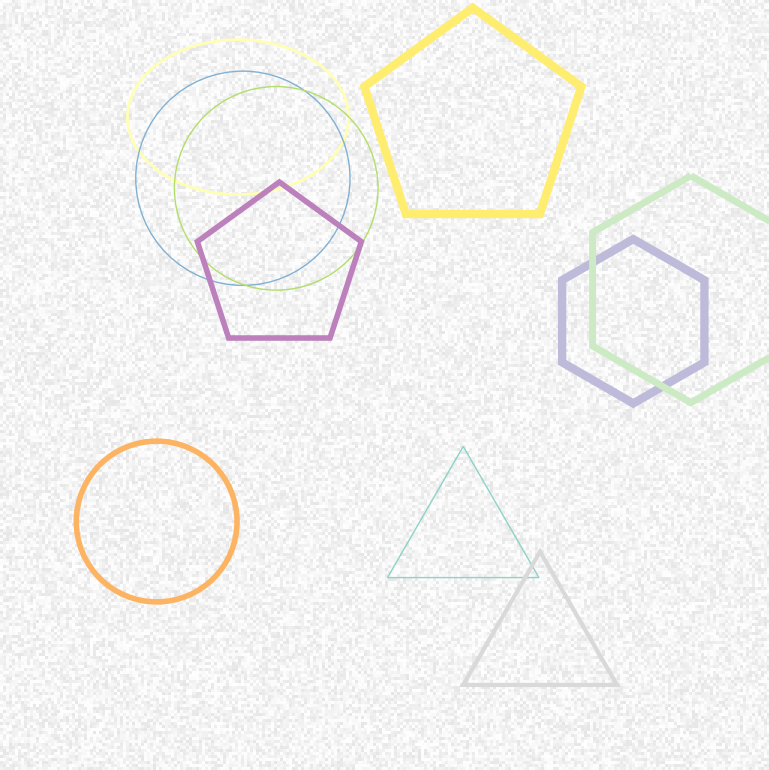[{"shape": "triangle", "thickness": 0.5, "radius": 0.57, "center": [0.602, 0.307]}, {"shape": "oval", "thickness": 1, "radius": 0.72, "center": [0.309, 0.848]}, {"shape": "hexagon", "thickness": 3, "radius": 0.53, "center": [0.822, 0.583]}, {"shape": "circle", "thickness": 0.5, "radius": 0.7, "center": [0.315, 0.768]}, {"shape": "circle", "thickness": 2, "radius": 0.52, "center": [0.203, 0.323]}, {"shape": "circle", "thickness": 0.5, "radius": 0.66, "center": [0.359, 0.755]}, {"shape": "triangle", "thickness": 1.5, "radius": 0.58, "center": [0.701, 0.168]}, {"shape": "pentagon", "thickness": 2, "radius": 0.56, "center": [0.363, 0.652]}, {"shape": "hexagon", "thickness": 2.5, "radius": 0.74, "center": [0.897, 0.624]}, {"shape": "pentagon", "thickness": 3, "radius": 0.74, "center": [0.614, 0.842]}]